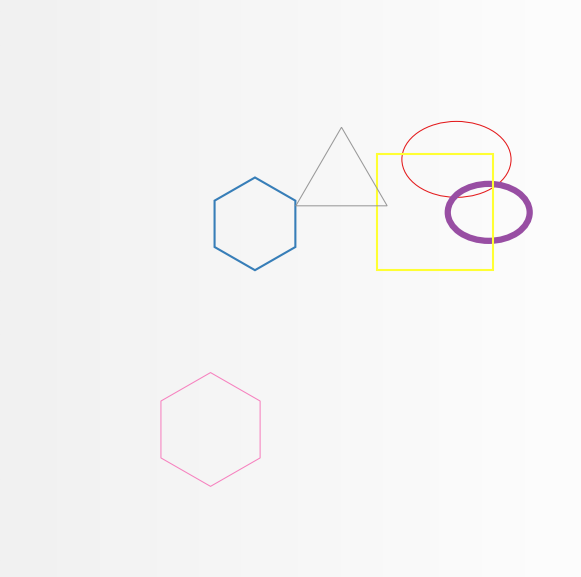[{"shape": "oval", "thickness": 0.5, "radius": 0.47, "center": [0.785, 0.723]}, {"shape": "hexagon", "thickness": 1, "radius": 0.4, "center": [0.439, 0.612]}, {"shape": "oval", "thickness": 3, "radius": 0.35, "center": [0.841, 0.631]}, {"shape": "square", "thickness": 1, "radius": 0.5, "center": [0.748, 0.632]}, {"shape": "hexagon", "thickness": 0.5, "radius": 0.49, "center": [0.362, 0.255]}, {"shape": "triangle", "thickness": 0.5, "radius": 0.45, "center": [0.588, 0.688]}]